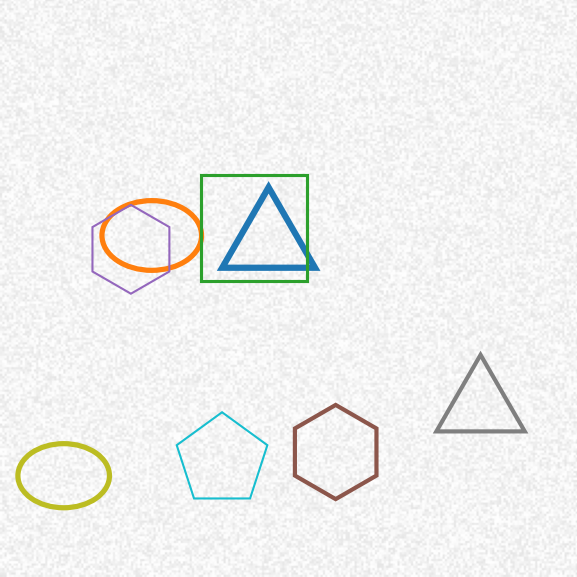[{"shape": "triangle", "thickness": 3, "radius": 0.46, "center": [0.465, 0.582]}, {"shape": "oval", "thickness": 2.5, "radius": 0.43, "center": [0.263, 0.591]}, {"shape": "square", "thickness": 1.5, "radius": 0.46, "center": [0.439, 0.604]}, {"shape": "hexagon", "thickness": 1, "radius": 0.38, "center": [0.227, 0.567]}, {"shape": "hexagon", "thickness": 2, "radius": 0.41, "center": [0.581, 0.216]}, {"shape": "triangle", "thickness": 2, "radius": 0.44, "center": [0.832, 0.296]}, {"shape": "oval", "thickness": 2.5, "radius": 0.4, "center": [0.11, 0.175]}, {"shape": "pentagon", "thickness": 1, "radius": 0.41, "center": [0.385, 0.203]}]